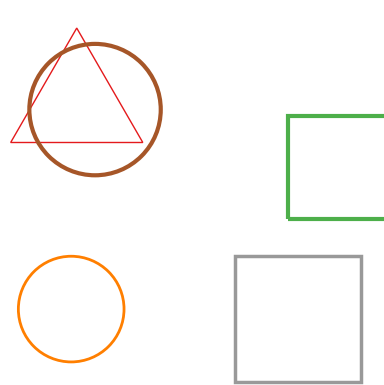[{"shape": "triangle", "thickness": 1, "radius": 0.99, "center": [0.199, 0.729]}, {"shape": "square", "thickness": 3, "radius": 0.67, "center": [0.882, 0.565]}, {"shape": "circle", "thickness": 2, "radius": 0.69, "center": [0.185, 0.197]}, {"shape": "circle", "thickness": 3, "radius": 0.85, "center": [0.247, 0.715]}, {"shape": "square", "thickness": 2.5, "radius": 0.82, "center": [0.773, 0.172]}]